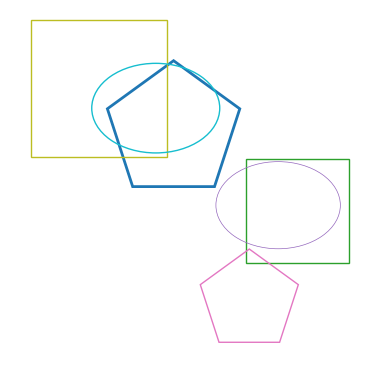[{"shape": "pentagon", "thickness": 2, "radius": 0.9, "center": [0.451, 0.662]}, {"shape": "square", "thickness": 1, "radius": 0.67, "center": [0.773, 0.452]}, {"shape": "oval", "thickness": 0.5, "radius": 0.81, "center": [0.722, 0.467]}, {"shape": "pentagon", "thickness": 1, "radius": 0.67, "center": [0.648, 0.219]}, {"shape": "square", "thickness": 1, "radius": 0.89, "center": [0.257, 0.77]}, {"shape": "oval", "thickness": 1, "radius": 0.83, "center": [0.405, 0.719]}]